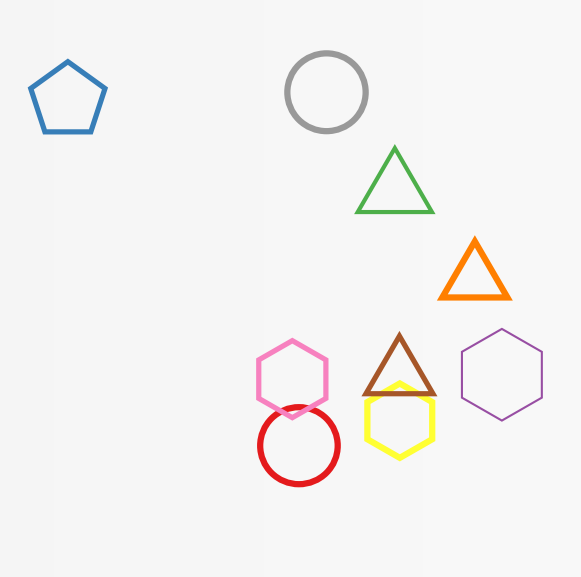[{"shape": "circle", "thickness": 3, "radius": 0.33, "center": [0.514, 0.227]}, {"shape": "pentagon", "thickness": 2.5, "radius": 0.34, "center": [0.117, 0.825]}, {"shape": "triangle", "thickness": 2, "radius": 0.37, "center": [0.679, 0.669]}, {"shape": "hexagon", "thickness": 1, "radius": 0.4, "center": [0.863, 0.35]}, {"shape": "triangle", "thickness": 3, "radius": 0.32, "center": [0.817, 0.516]}, {"shape": "hexagon", "thickness": 3, "radius": 0.32, "center": [0.688, 0.271]}, {"shape": "triangle", "thickness": 2.5, "radius": 0.33, "center": [0.687, 0.351]}, {"shape": "hexagon", "thickness": 2.5, "radius": 0.33, "center": [0.503, 0.343]}, {"shape": "circle", "thickness": 3, "radius": 0.34, "center": [0.562, 0.839]}]